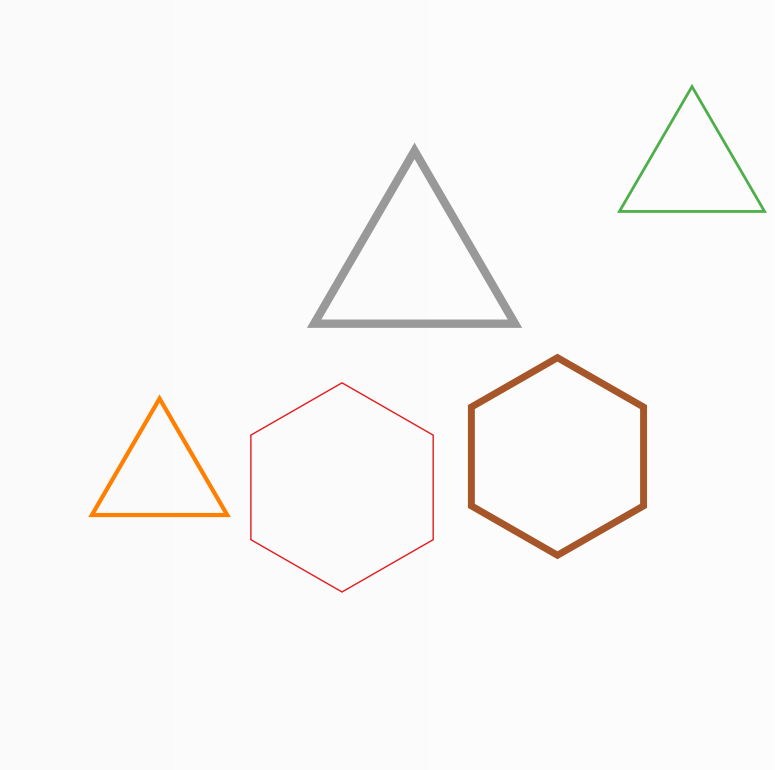[{"shape": "hexagon", "thickness": 0.5, "radius": 0.68, "center": [0.441, 0.367]}, {"shape": "triangle", "thickness": 1, "radius": 0.54, "center": [0.893, 0.779]}, {"shape": "triangle", "thickness": 1.5, "radius": 0.5, "center": [0.206, 0.382]}, {"shape": "hexagon", "thickness": 2.5, "radius": 0.64, "center": [0.719, 0.407]}, {"shape": "triangle", "thickness": 3, "radius": 0.75, "center": [0.535, 0.654]}]